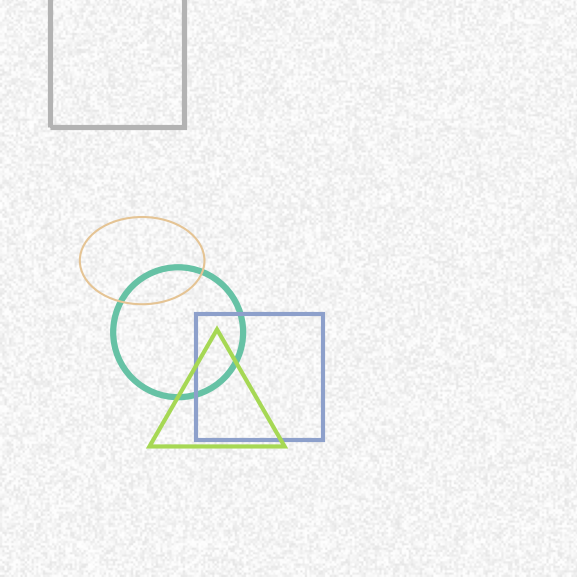[{"shape": "circle", "thickness": 3, "radius": 0.56, "center": [0.308, 0.424]}, {"shape": "square", "thickness": 2, "radius": 0.55, "center": [0.449, 0.346]}, {"shape": "triangle", "thickness": 2, "radius": 0.68, "center": [0.376, 0.294]}, {"shape": "oval", "thickness": 1, "radius": 0.54, "center": [0.246, 0.548]}, {"shape": "square", "thickness": 2.5, "radius": 0.58, "center": [0.203, 0.896]}]